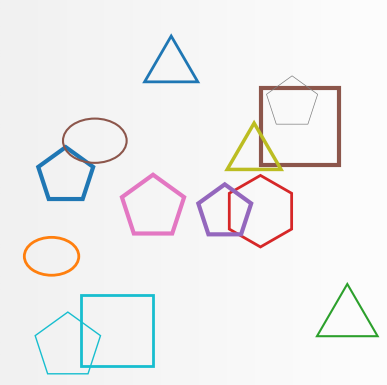[{"shape": "pentagon", "thickness": 3, "radius": 0.37, "center": [0.17, 0.543]}, {"shape": "triangle", "thickness": 2, "radius": 0.4, "center": [0.442, 0.827]}, {"shape": "oval", "thickness": 2, "radius": 0.35, "center": [0.133, 0.334]}, {"shape": "triangle", "thickness": 1.5, "radius": 0.45, "center": [0.896, 0.172]}, {"shape": "hexagon", "thickness": 2, "radius": 0.46, "center": [0.672, 0.451]}, {"shape": "pentagon", "thickness": 3, "radius": 0.36, "center": [0.58, 0.449]}, {"shape": "oval", "thickness": 1.5, "radius": 0.41, "center": [0.245, 0.634]}, {"shape": "square", "thickness": 3, "radius": 0.5, "center": [0.774, 0.672]}, {"shape": "pentagon", "thickness": 3, "radius": 0.42, "center": [0.395, 0.462]}, {"shape": "pentagon", "thickness": 0.5, "radius": 0.35, "center": [0.754, 0.734]}, {"shape": "triangle", "thickness": 2.5, "radius": 0.4, "center": [0.656, 0.6]}, {"shape": "pentagon", "thickness": 1, "radius": 0.44, "center": [0.175, 0.101]}, {"shape": "square", "thickness": 2, "radius": 0.47, "center": [0.301, 0.142]}]